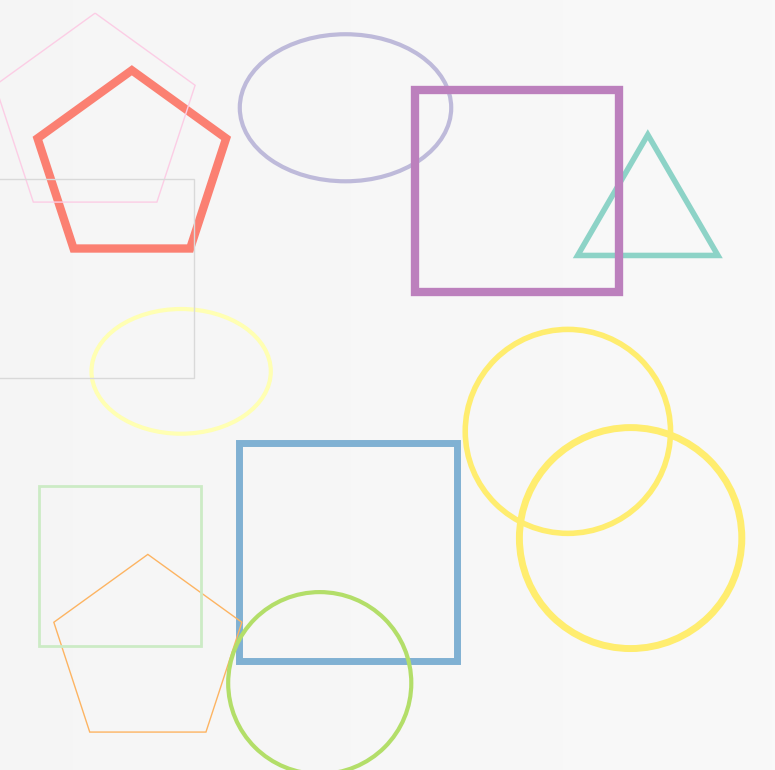[{"shape": "triangle", "thickness": 2, "radius": 0.52, "center": [0.836, 0.721]}, {"shape": "oval", "thickness": 1.5, "radius": 0.58, "center": [0.234, 0.518]}, {"shape": "oval", "thickness": 1.5, "radius": 0.68, "center": [0.446, 0.86]}, {"shape": "pentagon", "thickness": 3, "radius": 0.64, "center": [0.17, 0.781]}, {"shape": "square", "thickness": 2.5, "radius": 0.71, "center": [0.449, 0.283]}, {"shape": "pentagon", "thickness": 0.5, "radius": 0.64, "center": [0.191, 0.152]}, {"shape": "circle", "thickness": 1.5, "radius": 0.59, "center": [0.413, 0.113]}, {"shape": "pentagon", "thickness": 0.5, "radius": 0.68, "center": [0.123, 0.847]}, {"shape": "square", "thickness": 0.5, "radius": 0.65, "center": [0.121, 0.638]}, {"shape": "square", "thickness": 3, "radius": 0.66, "center": [0.667, 0.752]}, {"shape": "square", "thickness": 1, "radius": 0.52, "center": [0.155, 0.265]}, {"shape": "circle", "thickness": 2.5, "radius": 0.72, "center": [0.814, 0.301]}, {"shape": "circle", "thickness": 2, "radius": 0.66, "center": [0.733, 0.44]}]